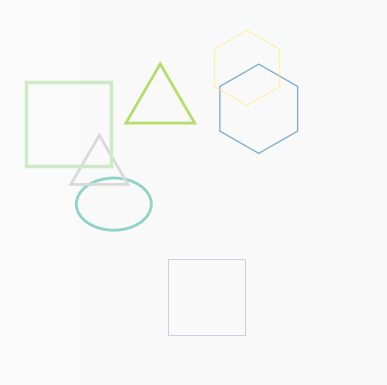[{"shape": "oval", "thickness": 2, "radius": 0.48, "center": [0.294, 0.47]}, {"shape": "square", "thickness": 0.5, "radius": 0.49, "center": [0.533, 0.228]}, {"shape": "hexagon", "thickness": 1, "radius": 0.58, "center": [0.668, 0.717]}, {"shape": "triangle", "thickness": 2, "radius": 0.51, "center": [0.414, 0.732]}, {"shape": "triangle", "thickness": 2, "radius": 0.43, "center": [0.256, 0.564]}, {"shape": "square", "thickness": 2.5, "radius": 0.55, "center": [0.177, 0.677]}, {"shape": "hexagon", "thickness": 0.5, "radius": 0.49, "center": [0.638, 0.824]}]